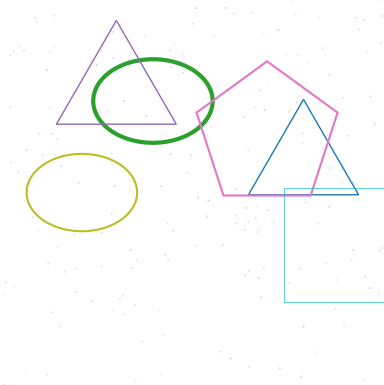[{"shape": "triangle", "thickness": 1, "radius": 0.83, "center": [0.788, 0.577]}, {"shape": "oval", "thickness": 3, "radius": 0.78, "center": [0.397, 0.738]}, {"shape": "triangle", "thickness": 1, "radius": 0.9, "center": [0.302, 0.767]}, {"shape": "pentagon", "thickness": 1.5, "radius": 0.96, "center": [0.694, 0.648]}, {"shape": "oval", "thickness": 1.5, "radius": 0.72, "center": [0.213, 0.5]}, {"shape": "square", "thickness": 0.5, "radius": 0.73, "center": [0.885, 0.364]}]